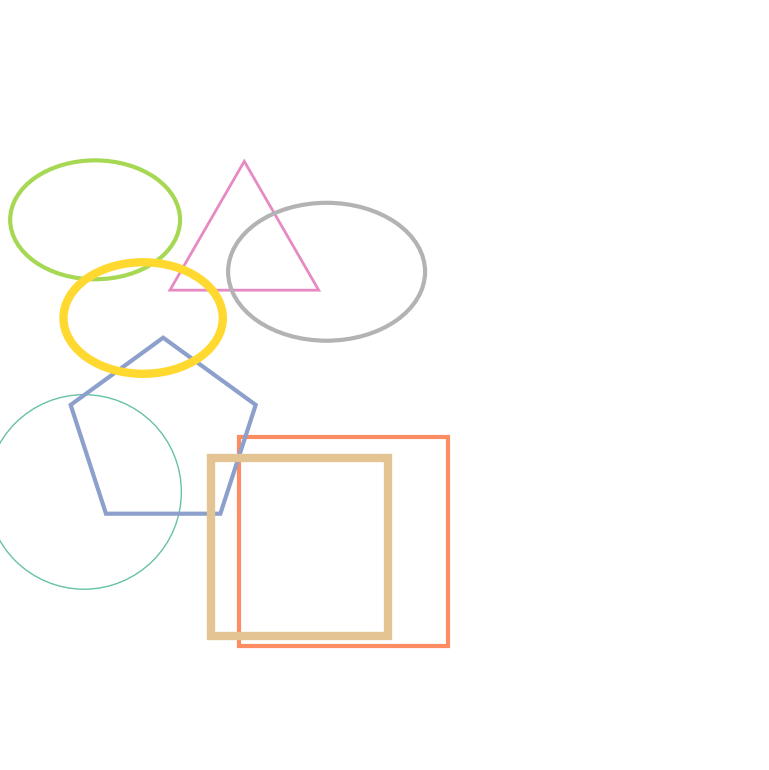[{"shape": "circle", "thickness": 0.5, "radius": 0.63, "center": [0.109, 0.361]}, {"shape": "square", "thickness": 1.5, "radius": 0.68, "center": [0.446, 0.296]}, {"shape": "pentagon", "thickness": 1.5, "radius": 0.63, "center": [0.212, 0.435]}, {"shape": "triangle", "thickness": 1, "radius": 0.56, "center": [0.317, 0.679]}, {"shape": "oval", "thickness": 1.5, "radius": 0.55, "center": [0.124, 0.715]}, {"shape": "oval", "thickness": 3, "radius": 0.52, "center": [0.186, 0.587]}, {"shape": "square", "thickness": 3, "radius": 0.58, "center": [0.389, 0.29]}, {"shape": "oval", "thickness": 1.5, "radius": 0.64, "center": [0.424, 0.647]}]